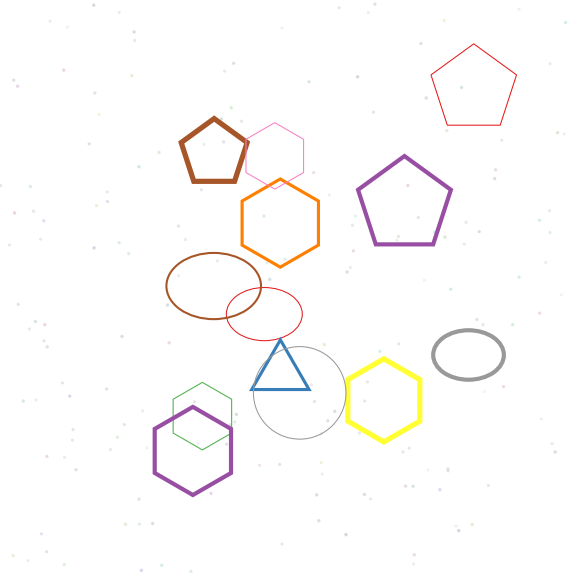[{"shape": "pentagon", "thickness": 0.5, "radius": 0.39, "center": [0.82, 0.845]}, {"shape": "oval", "thickness": 0.5, "radius": 0.33, "center": [0.458, 0.455]}, {"shape": "triangle", "thickness": 1.5, "radius": 0.29, "center": [0.486, 0.353]}, {"shape": "hexagon", "thickness": 0.5, "radius": 0.29, "center": [0.35, 0.279]}, {"shape": "hexagon", "thickness": 2, "radius": 0.38, "center": [0.334, 0.218]}, {"shape": "pentagon", "thickness": 2, "radius": 0.42, "center": [0.7, 0.644]}, {"shape": "hexagon", "thickness": 1.5, "radius": 0.38, "center": [0.485, 0.613]}, {"shape": "hexagon", "thickness": 2.5, "radius": 0.36, "center": [0.665, 0.306]}, {"shape": "pentagon", "thickness": 2.5, "radius": 0.3, "center": [0.371, 0.734]}, {"shape": "oval", "thickness": 1, "radius": 0.41, "center": [0.37, 0.504]}, {"shape": "hexagon", "thickness": 0.5, "radius": 0.29, "center": [0.476, 0.729]}, {"shape": "circle", "thickness": 0.5, "radius": 0.4, "center": [0.519, 0.319]}, {"shape": "oval", "thickness": 2, "radius": 0.31, "center": [0.811, 0.384]}]